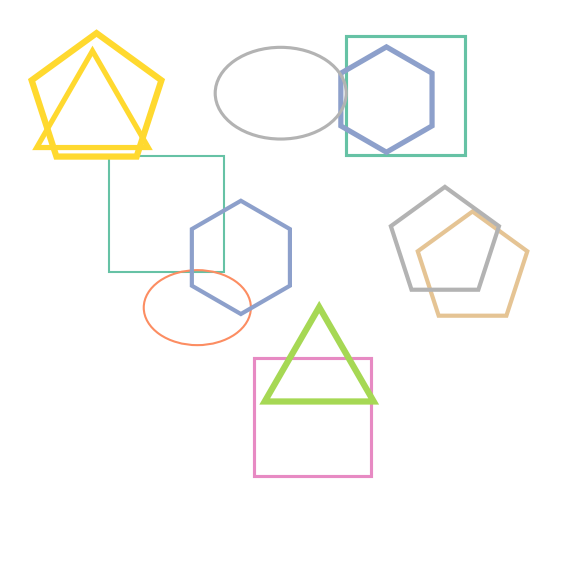[{"shape": "square", "thickness": 1, "radius": 0.5, "center": [0.289, 0.629]}, {"shape": "square", "thickness": 1.5, "radius": 0.51, "center": [0.702, 0.833]}, {"shape": "oval", "thickness": 1, "radius": 0.46, "center": [0.342, 0.466]}, {"shape": "hexagon", "thickness": 2, "radius": 0.49, "center": [0.417, 0.553]}, {"shape": "hexagon", "thickness": 2.5, "radius": 0.46, "center": [0.669, 0.827]}, {"shape": "square", "thickness": 1.5, "radius": 0.51, "center": [0.541, 0.277]}, {"shape": "triangle", "thickness": 3, "radius": 0.54, "center": [0.553, 0.358]}, {"shape": "pentagon", "thickness": 3, "radius": 0.59, "center": [0.167, 0.824]}, {"shape": "triangle", "thickness": 2.5, "radius": 0.56, "center": [0.16, 0.799]}, {"shape": "pentagon", "thickness": 2, "radius": 0.5, "center": [0.818, 0.533]}, {"shape": "oval", "thickness": 1.5, "radius": 0.57, "center": [0.486, 0.838]}, {"shape": "pentagon", "thickness": 2, "radius": 0.49, "center": [0.77, 0.577]}]